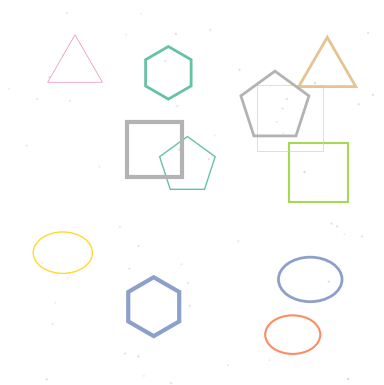[{"shape": "hexagon", "thickness": 2, "radius": 0.34, "center": [0.437, 0.811]}, {"shape": "pentagon", "thickness": 1, "radius": 0.38, "center": [0.487, 0.57]}, {"shape": "oval", "thickness": 1.5, "radius": 0.36, "center": [0.76, 0.131]}, {"shape": "oval", "thickness": 2, "radius": 0.41, "center": [0.806, 0.274]}, {"shape": "hexagon", "thickness": 3, "radius": 0.38, "center": [0.399, 0.203]}, {"shape": "triangle", "thickness": 0.5, "radius": 0.41, "center": [0.195, 0.827]}, {"shape": "square", "thickness": 1.5, "radius": 0.38, "center": [0.827, 0.552]}, {"shape": "square", "thickness": 0.5, "radius": 0.43, "center": [0.753, 0.694]}, {"shape": "oval", "thickness": 1, "radius": 0.38, "center": [0.163, 0.344]}, {"shape": "triangle", "thickness": 2, "radius": 0.43, "center": [0.85, 0.818]}, {"shape": "pentagon", "thickness": 2, "radius": 0.46, "center": [0.714, 0.722]}, {"shape": "square", "thickness": 3, "radius": 0.36, "center": [0.401, 0.611]}]